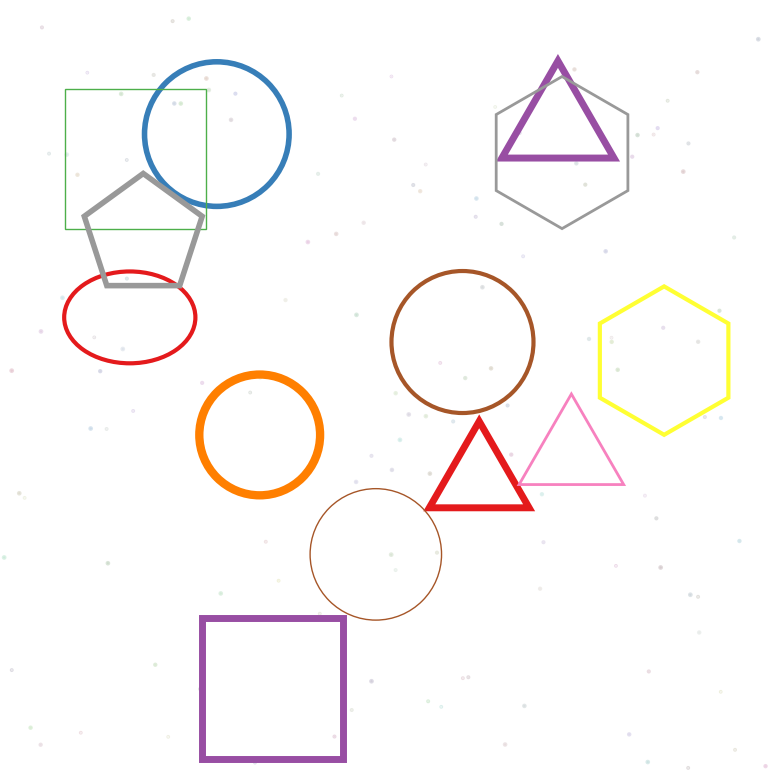[{"shape": "oval", "thickness": 1.5, "radius": 0.43, "center": [0.169, 0.588]}, {"shape": "triangle", "thickness": 2.5, "radius": 0.37, "center": [0.622, 0.378]}, {"shape": "circle", "thickness": 2, "radius": 0.47, "center": [0.282, 0.826]}, {"shape": "square", "thickness": 0.5, "radius": 0.46, "center": [0.176, 0.793]}, {"shape": "square", "thickness": 2.5, "radius": 0.46, "center": [0.354, 0.106]}, {"shape": "triangle", "thickness": 2.5, "radius": 0.42, "center": [0.725, 0.837]}, {"shape": "circle", "thickness": 3, "radius": 0.39, "center": [0.337, 0.435]}, {"shape": "hexagon", "thickness": 1.5, "radius": 0.48, "center": [0.862, 0.532]}, {"shape": "circle", "thickness": 0.5, "radius": 0.43, "center": [0.488, 0.28]}, {"shape": "circle", "thickness": 1.5, "radius": 0.46, "center": [0.601, 0.556]}, {"shape": "triangle", "thickness": 1, "radius": 0.39, "center": [0.742, 0.41]}, {"shape": "pentagon", "thickness": 2, "radius": 0.4, "center": [0.186, 0.694]}, {"shape": "hexagon", "thickness": 1, "radius": 0.49, "center": [0.73, 0.802]}]